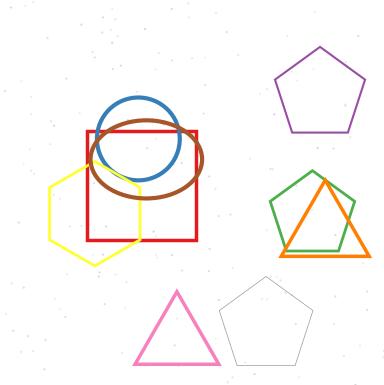[{"shape": "square", "thickness": 2.5, "radius": 0.71, "center": [0.367, 0.518]}, {"shape": "circle", "thickness": 3, "radius": 0.54, "center": [0.359, 0.639]}, {"shape": "pentagon", "thickness": 2, "radius": 0.58, "center": [0.812, 0.441]}, {"shape": "pentagon", "thickness": 1.5, "radius": 0.62, "center": [0.831, 0.755]}, {"shape": "triangle", "thickness": 2.5, "radius": 0.66, "center": [0.845, 0.4]}, {"shape": "hexagon", "thickness": 2, "radius": 0.68, "center": [0.246, 0.445]}, {"shape": "oval", "thickness": 3, "radius": 0.72, "center": [0.38, 0.586]}, {"shape": "triangle", "thickness": 2.5, "radius": 0.63, "center": [0.46, 0.117]}, {"shape": "pentagon", "thickness": 0.5, "radius": 0.64, "center": [0.691, 0.154]}]